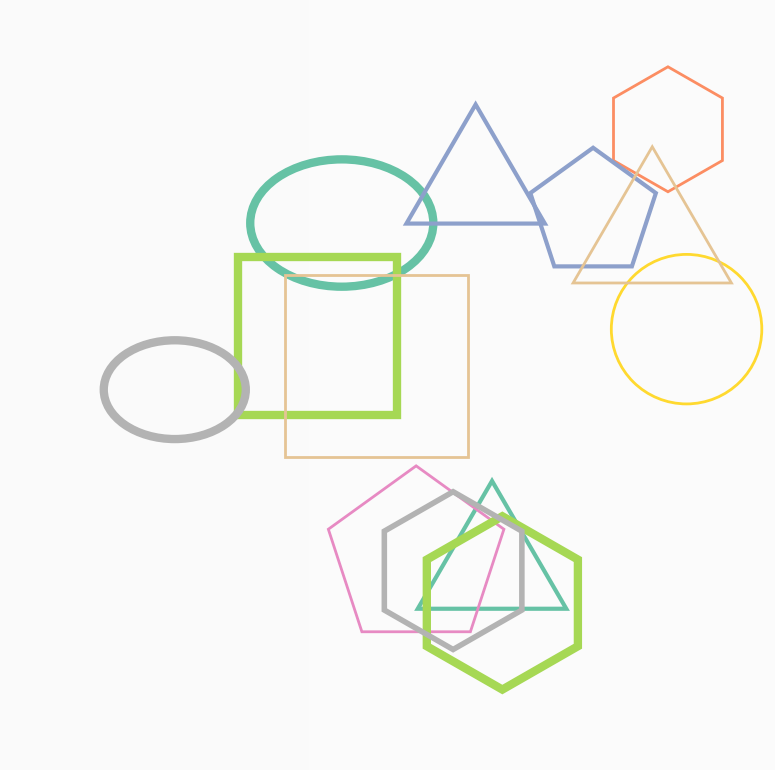[{"shape": "triangle", "thickness": 1.5, "radius": 0.55, "center": [0.635, 0.265]}, {"shape": "oval", "thickness": 3, "radius": 0.59, "center": [0.441, 0.71]}, {"shape": "hexagon", "thickness": 1, "radius": 0.41, "center": [0.862, 0.832]}, {"shape": "pentagon", "thickness": 1.5, "radius": 0.43, "center": [0.765, 0.723]}, {"shape": "triangle", "thickness": 1.5, "radius": 0.52, "center": [0.614, 0.761]}, {"shape": "pentagon", "thickness": 1, "radius": 0.6, "center": [0.537, 0.276]}, {"shape": "square", "thickness": 3, "radius": 0.51, "center": [0.41, 0.563]}, {"shape": "hexagon", "thickness": 3, "radius": 0.56, "center": [0.648, 0.217]}, {"shape": "circle", "thickness": 1, "radius": 0.49, "center": [0.886, 0.573]}, {"shape": "triangle", "thickness": 1, "radius": 0.59, "center": [0.842, 0.691]}, {"shape": "square", "thickness": 1, "radius": 0.59, "center": [0.486, 0.525]}, {"shape": "hexagon", "thickness": 2, "radius": 0.51, "center": [0.585, 0.259]}, {"shape": "oval", "thickness": 3, "radius": 0.46, "center": [0.226, 0.494]}]